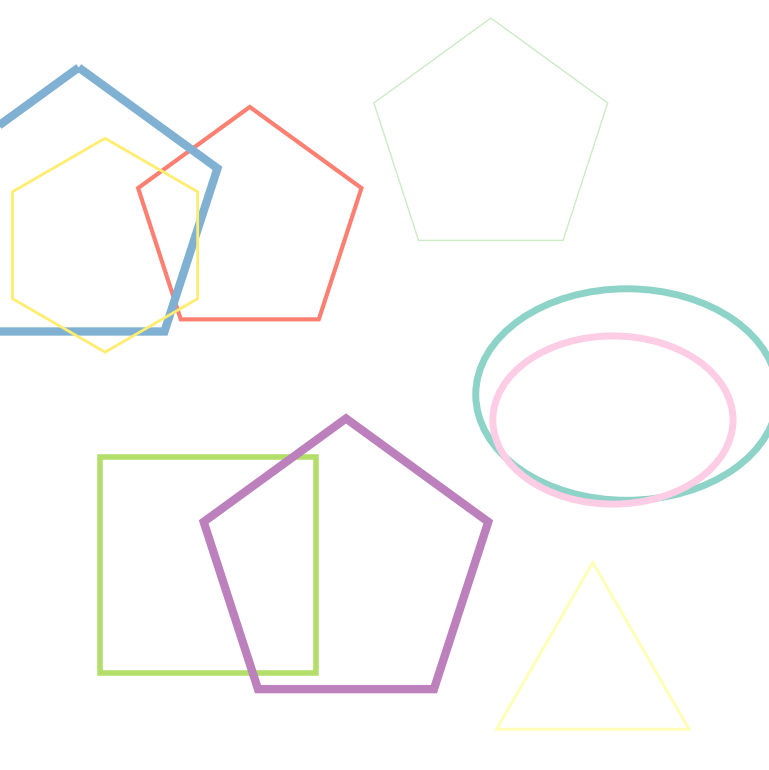[{"shape": "oval", "thickness": 2.5, "radius": 0.98, "center": [0.814, 0.488]}, {"shape": "triangle", "thickness": 1, "radius": 0.72, "center": [0.77, 0.125]}, {"shape": "pentagon", "thickness": 1.5, "radius": 0.76, "center": [0.324, 0.709]}, {"shape": "pentagon", "thickness": 3, "radius": 0.95, "center": [0.102, 0.723]}, {"shape": "square", "thickness": 2, "radius": 0.7, "center": [0.27, 0.266]}, {"shape": "oval", "thickness": 2.5, "radius": 0.78, "center": [0.796, 0.455]}, {"shape": "pentagon", "thickness": 3, "radius": 0.97, "center": [0.449, 0.262]}, {"shape": "pentagon", "thickness": 0.5, "radius": 0.8, "center": [0.637, 0.817]}, {"shape": "hexagon", "thickness": 1, "radius": 0.69, "center": [0.136, 0.682]}]